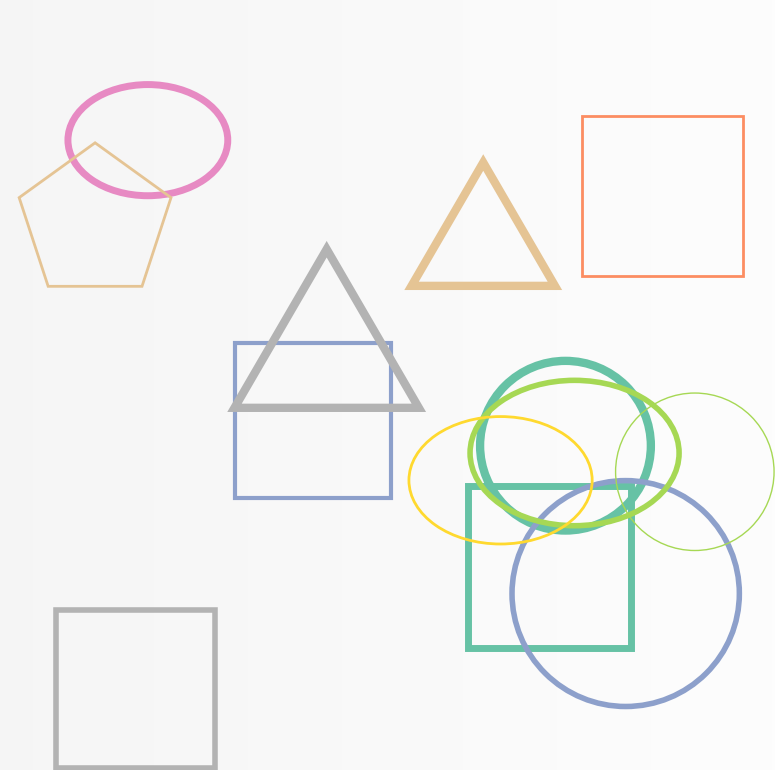[{"shape": "circle", "thickness": 3, "radius": 0.55, "center": [0.73, 0.421]}, {"shape": "square", "thickness": 2.5, "radius": 0.52, "center": [0.709, 0.263]}, {"shape": "square", "thickness": 1, "radius": 0.52, "center": [0.855, 0.745]}, {"shape": "circle", "thickness": 2, "radius": 0.73, "center": [0.807, 0.229]}, {"shape": "square", "thickness": 1.5, "radius": 0.5, "center": [0.404, 0.453]}, {"shape": "oval", "thickness": 2.5, "radius": 0.52, "center": [0.191, 0.818]}, {"shape": "circle", "thickness": 0.5, "radius": 0.51, "center": [0.897, 0.387]}, {"shape": "oval", "thickness": 2, "radius": 0.67, "center": [0.741, 0.412]}, {"shape": "oval", "thickness": 1, "radius": 0.59, "center": [0.646, 0.376]}, {"shape": "triangle", "thickness": 3, "radius": 0.53, "center": [0.624, 0.682]}, {"shape": "pentagon", "thickness": 1, "radius": 0.52, "center": [0.123, 0.712]}, {"shape": "triangle", "thickness": 3, "radius": 0.69, "center": [0.422, 0.539]}, {"shape": "square", "thickness": 2, "radius": 0.51, "center": [0.175, 0.106]}]